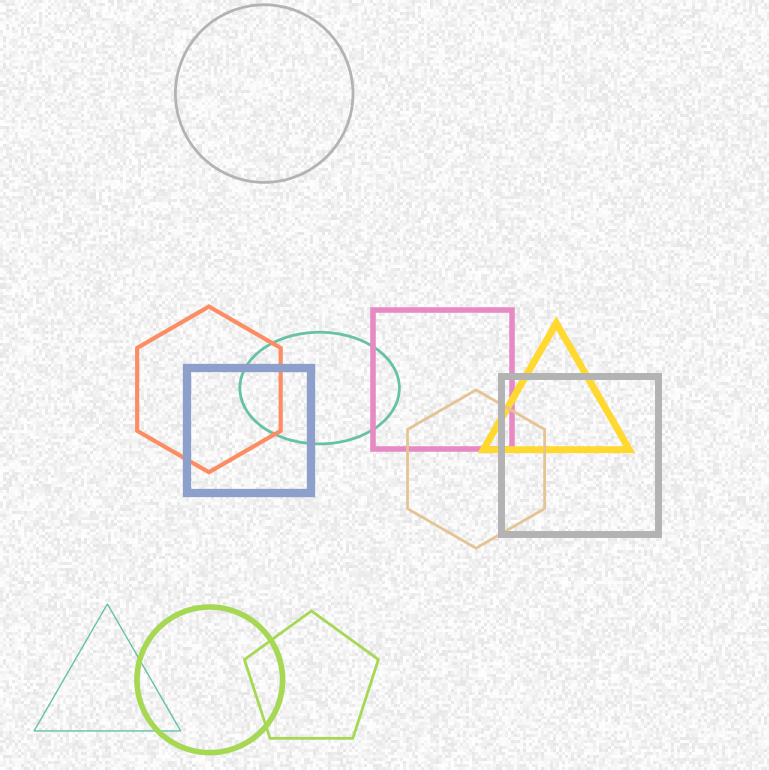[{"shape": "triangle", "thickness": 0.5, "radius": 0.55, "center": [0.139, 0.106]}, {"shape": "oval", "thickness": 1, "radius": 0.52, "center": [0.415, 0.496]}, {"shape": "hexagon", "thickness": 1.5, "radius": 0.54, "center": [0.271, 0.494]}, {"shape": "square", "thickness": 3, "radius": 0.4, "center": [0.323, 0.441]}, {"shape": "square", "thickness": 2, "radius": 0.45, "center": [0.575, 0.507]}, {"shape": "circle", "thickness": 2, "radius": 0.47, "center": [0.272, 0.117]}, {"shape": "pentagon", "thickness": 1, "radius": 0.46, "center": [0.404, 0.115]}, {"shape": "triangle", "thickness": 2.5, "radius": 0.55, "center": [0.723, 0.471]}, {"shape": "hexagon", "thickness": 1, "radius": 0.51, "center": [0.618, 0.391]}, {"shape": "square", "thickness": 2.5, "radius": 0.51, "center": [0.752, 0.409]}, {"shape": "circle", "thickness": 1, "radius": 0.58, "center": [0.343, 0.878]}]